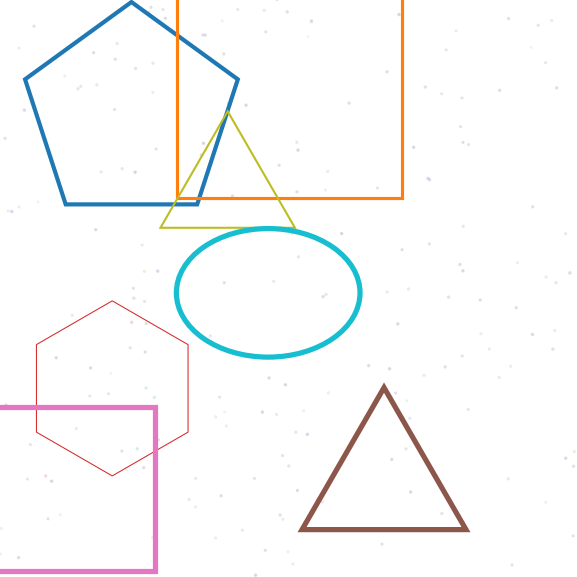[{"shape": "pentagon", "thickness": 2, "radius": 0.97, "center": [0.228, 0.802]}, {"shape": "square", "thickness": 1.5, "radius": 0.97, "center": [0.501, 0.851]}, {"shape": "hexagon", "thickness": 0.5, "radius": 0.76, "center": [0.194, 0.327]}, {"shape": "triangle", "thickness": 2.5, "radius": 0.82, "center": [0.665, 0.164]}, {"shape": "square", "thickness": 2.5, "radius": 0.71, "center": [0.126, 0.152]}, {"shape": "triangle", "thickness": 1, "radius": 0.67, "center": [0.394, 0.672]}, {"shape": "oval", "thickness": 2.5, "radius": 0.8, "center": [0.464, 0.492]}]